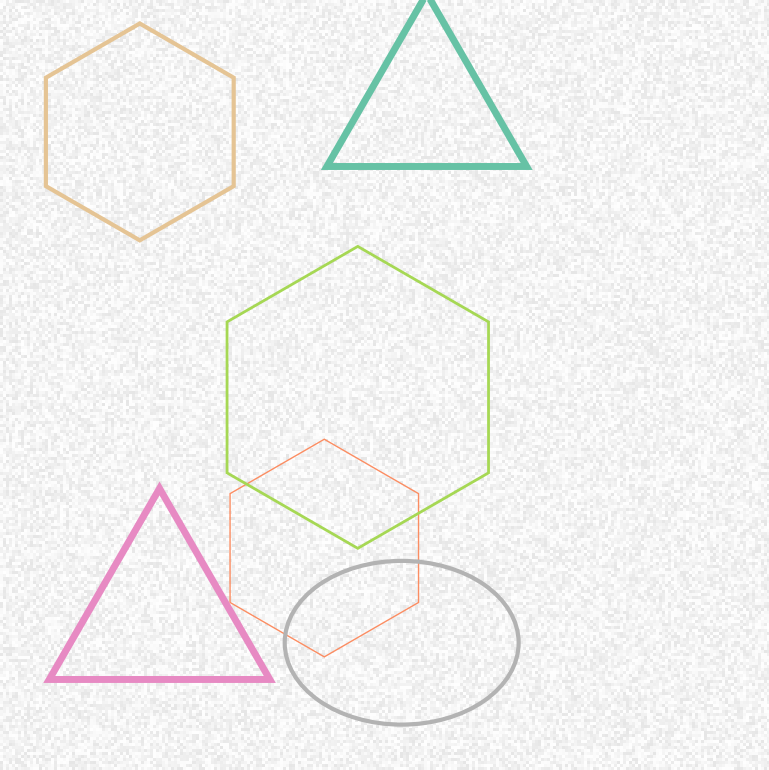[{"shape": "triangle", "thickness": 2.5, "radius": 0.75, "center": [0.554, 0.859]}, {"shape": "hexagon", "thickness": 0.5, "radius": 0.71, "center": [0.421, 0.288]}, {"shape": "triangle", "thickness": 2.5, "radius": 0.83, "center": [0.207, 0.2]}, {"shape": "hexagon", "thickness": 1, "radius": 0.98, "center": [0.465, 0.484]}, {"shape": "hexagon", "thickness": 1.5, "radius": 0.7, "center": [0.182, 0.829]}, {"shape": "oval", "thickness": 1.5, "radius": 0.76, "center": [0.522, 0.165]}]